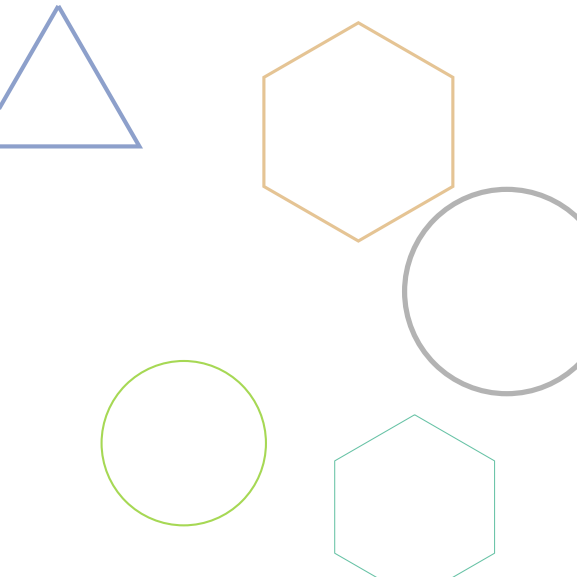[{"shape": "hexagon", "thickness": 0.5, "radius": 0.8, "center": [0.718, 0.121]}, {"shape": "triangle", "thickness": 2, "radius": 0.81, "center": [0.101, 0.827]}, {"shape": "circle", "thickness": 1, "radius": 0.71, "center": [0.318, 0.232]}, {"shape": "hexagon", "thickness": 1.5, "radius": 0.94, "center": [0.621, 0.771]}, {"shape": "circle", "thickness": 2.5, "radius": 0.88, "center": [0.878, 0.494]}]